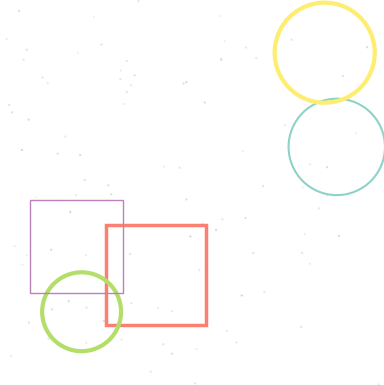[{"shape": "circle", "thickness": 1.5, "radius": 0.63, "center": [0.875, 0.618]}, {"shape": "square", "thickness": 2.5, "radius": 0.65, "center": [0.405, 0.286]}, {"shape": "circle", "thickness": 3, "radius": 0.51, "center": [0.212, 0.19]}, {"shape": "square", "thickness": 1, "radius": 0.61, "center": [0.199, 0.359]}, {"shape": "circle", "thickness": 3, "radius": 0.65, "center": [0.843, 0.863]}]